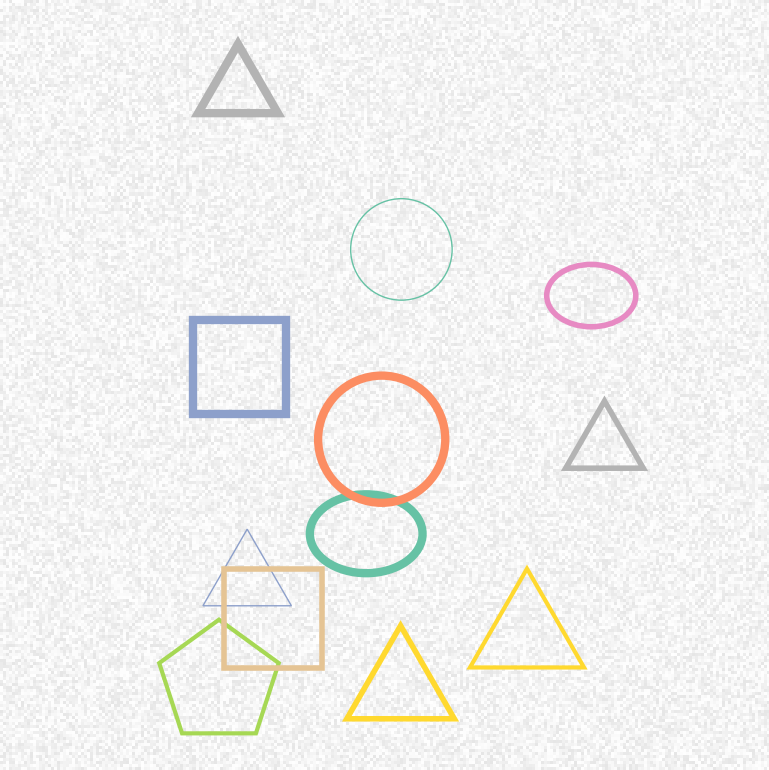[{"shape": "circle", "thickness": 0.5, "radius": 0.33, "center": [0.521, 0.676]}, {"shape": "oval", "thickness": 3, "radius": 0.37, "center": [0.476, 0.307]}, {"shape": "circle", "thickness": 3, "radius": 0.41, "center": [0.496, 0.43]}, {"shape": "square", "thickness": 3, "radius": 0.3, "center": [0.311, 0.523]}, {"shape": "triangle", "thickness": 0.5, "radius": 0.33, "center": [0.321, 0.246]}, {"shape": "oval", "thickness": 2, "radius": 0.29, "center": [0.768, 0.616]}, {"shape": "pentagon", "thickness": 1.5, "radius": 0.41, "center": [0.284, 0.114]}, {"shape": "triangle", "thickness": 2, "radius": 0.4, "center": [0.52, 0.107]}, {"shape": "triangle", "thickness": 1.5, "radius": 0.43, "center": [0.684, 0.176]}, {"shape": "square", "thickness": 2, "radius": 0.32, "center": [0.354, 0.197]}, {"shape": "triangle", "thickness": 3, "radius": 0.3, "center": [0.309, 0.883]}, {"shape": "triangle", "thickness": 2, "radius": 0.29, "center": [0.785, 0.421]}]